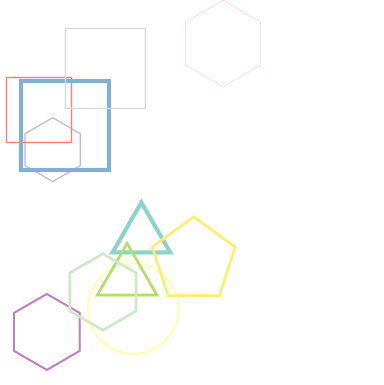[{"shape": "triangle", "thickness": 3, "radius": 0.43, "center": [0.367, 0.388]}, {"shape": "circle", "thickness": 1.5, "radius": 0.59, "center": [0.346, 0.198]}, {"shape": "hexagon", "thickness": 1, "radius": 0.41, "center": [0.137, 0.611]}, {"shape": "square", "thickness": 1, "radius": 0.42, "center": [0.1, 0.716]}, {"shape": "square", "thickness": 3, "radius": 0.58, "center": [0.169, 0.674]}, {"shape": "triangle", "thickness": 2, "radius": 0.45, "center": [0.33, 0.278]}, {"shape": "hexagon", "thickness": 0.5, "radius": 0.56, "center": [0.579, 0.887]}, {"shape": "square", "thickness": 1, "radius": 0.52, "center": [0.272, 0.824]}, {"shape": "hexagon", "thickness": 1.5, "radius": 0.49, "center": [0.122, 0.138]}, {"shape": "hexagon", "thickness": 2, "radius": 0.5, "center": [0.267, 0.242]}, {"shape": "pentagon", "thickness": 2, "radius": 0.57, "center": [0.503, 0.324]}]